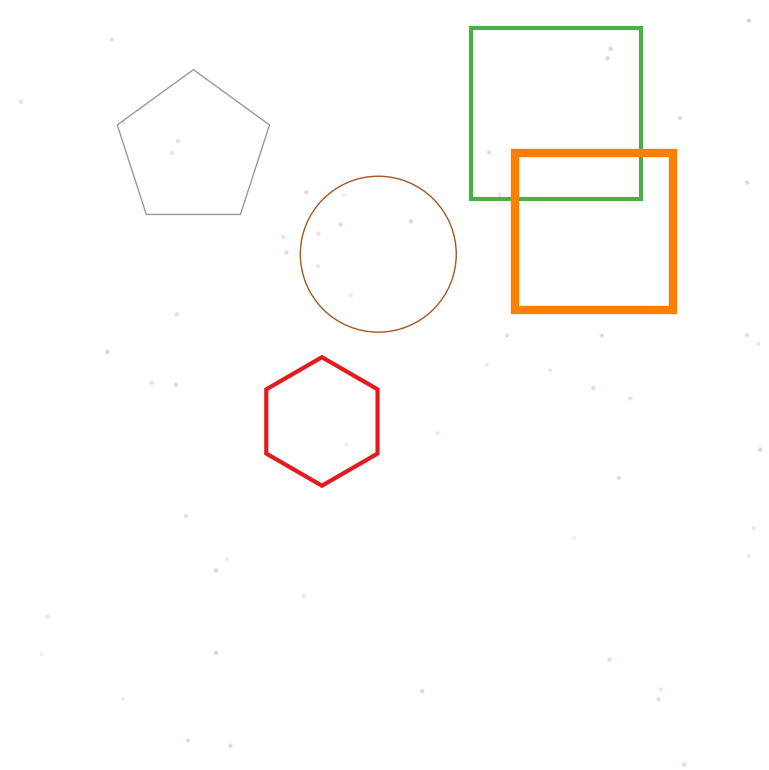[{"shape": "hexagon", "thickness": 1.5, "radius": 0.42, "center": [0.418, 0.453]}, {"shape": "square", "thickness": 1.5, "radius": 0.55, "center": [0.722, 0.853]}, {"shape": "square", "thickness": 3, "radius": 0.51, "center": [0.771, 0.699]}, {"shape": "circle", "thickness": 0.5, "radius": 0.51, "center": [0.491, 0.67]}, {"shape": "pentagon", "thickness": 0.5, "radius": 0.52, "center": [0.251, 0.806]}]